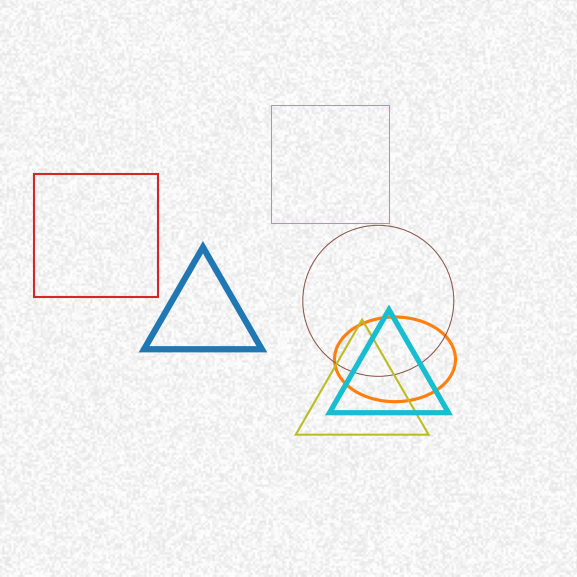[{"shape": "triangle", "thickness": 3, "radius": 0.59, "center": [0.351, 0.453]}, {"shape": "oval", "thickness": 1.5, "radius": 0.52, "center": [0.684, 0.377]}, {"shape": "square", "thickness": 1, "radius": 0.54, "center": [0.167, 0.591]}, {"shape": "circle", "thickness": 0.5, "radius": 0.65, "center": [0.655, 0.478]}, {"shape": "square", "thickness": 0.5, "radius": 0.51, "center": [0.571, 0.715]}, {"shape": "triangle", "thickness": 1, "radius": 0.66, "center": [0.627, 0.313]}, {"shape": "triangle", "thickness": 2.5, "radius": 0.59, "center": [0.674, 0.344]}]